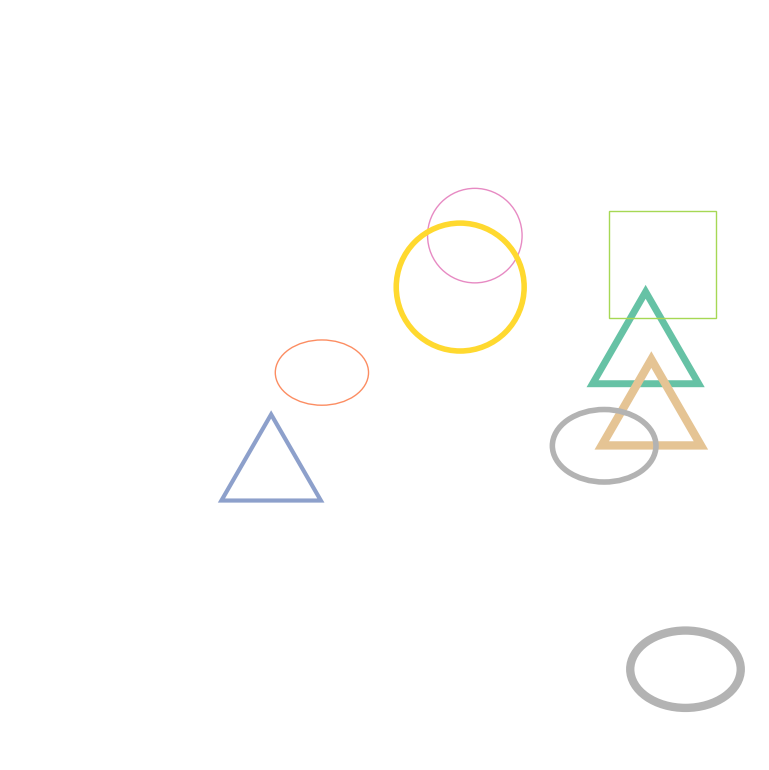[{"shape": "triangle", "thickness": 2.5, "radius": 0.4, "center": [0.838, 0.541]}, {"shape": "oval", "thickness": 0.5, "radius": 0.3, "center": [0.418, 0.516]}, {"shape": "triangle", "thickness": 1.5, "radius": 0.37, "center": [0.352, 0.387]}, {"shape": "circle", "thickness": 0.5, "radius": 0.31, "center": [0.617, 0.694]}, {"shape": "square", "thickness": 0.5, "radius": 0.35, "center": [0.86, 0.656]}, {"shape": "circle", "thickness": 2, "radius": 0.42, "center": [0.598, 0.627]}, {"shape": "triangle", "thickness": 3, "radius": 0.37, "center": [0.846, 0.459]}, {"shape": "oval", "thickness": 3, "radius": 0.36, "center": [0.89, 0.131]}, {"shape": "oval", "thickness": 2, "radius": 0.34, "center": [0.785, 0.421]}]